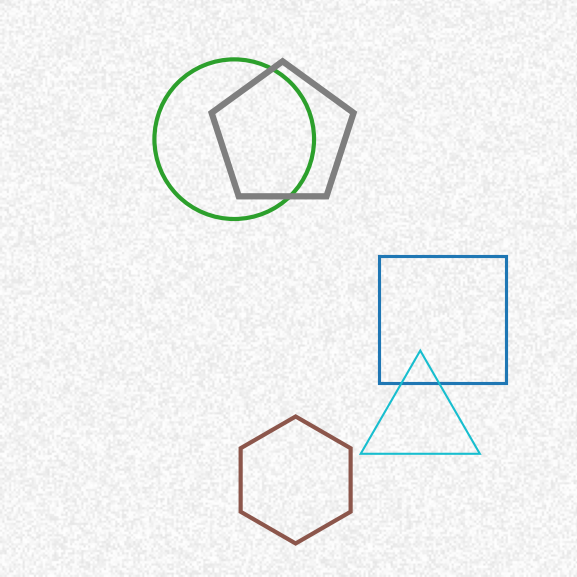[{"shape": "square", "thickness": 1.5, "radius": 0.55, "center": [0.767, 0.446]}, {"shape": "circle", "thickness": 2, "radius": 0.69, "center": [0.406, 0.758]}, {"shape": "hexagon", "thickness": 2, "radius": 0.55, "center": [0.512, 0.168]}, {"shape": "pentagon", "thickness": 3, "radius": 0.65, "center": [0.489, 0.764]}, {"shape": "triangle", "thickness": 1, "radius": 0.6, "center": [0.728, 0.273]}]